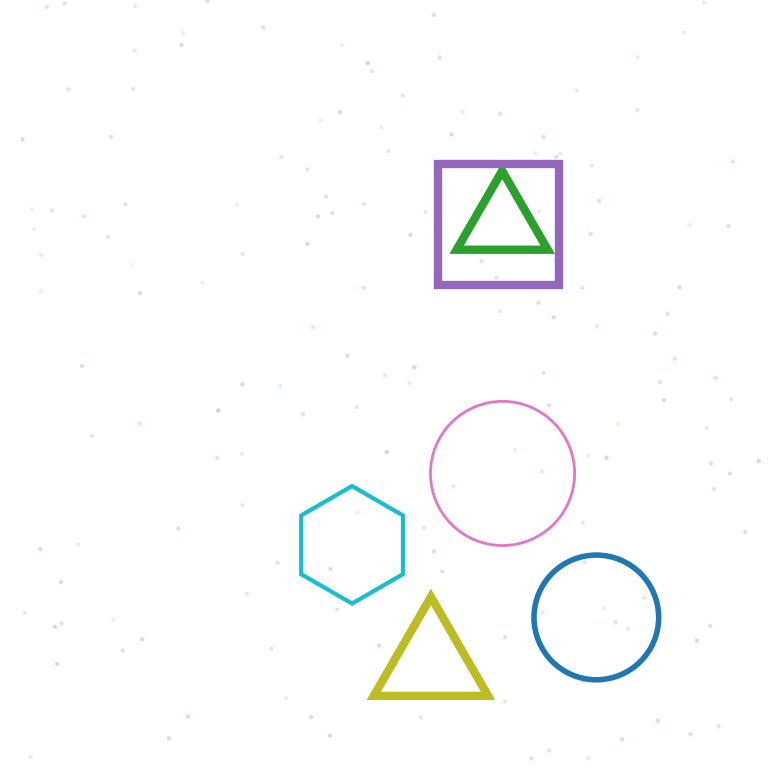[{"shape": "circle", "thickness": 2, "radius": 0.4, "center": [0.774, 0.198]}, {"shape": "triangle", "thickness": 3, "radius": 0.34, "center": [0.652, 0.71]}, {"shape": "square", "thickness": 3, "radius": 0.39, "center": [0.647, 0.709]}, {"shape": "circle", "thickness": 1, "radius": 0.47, "center": [0.653, 0.385]}, {"shape": "triangle", "thickness": 3, "radius": 0.43, "center": [0.56, 0.139]}, {"shape": "hexagon", "thickness": 1.5, "radius": 0.38, "center": [0.457, 0.292]}]